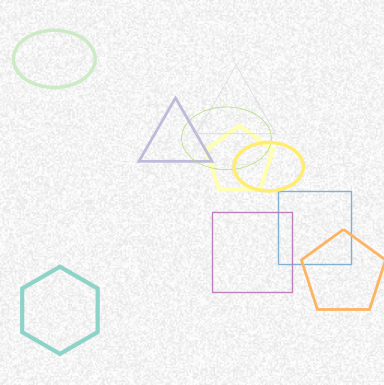[{"shape": "hexagon", "thickness": 3, "radius": 0.57, "center": [0.156, 0.194]}, {"shape": "pentagon", "thickness": 3, "radius": 0.46, "center": [0.622, 0.582]}, {"shape": "triangle", "thickness": 2, "radius": 0.55, "center": [0.456, 0.636]}, {"shape": "square", "thickness": 1, "radius": 0.47, "center": [0.817, 0.41]}, {"shape": "pentagon", "thickness": 2, "radius": 0.57, "center": [0.892, 0.289]}, {"shape": "oval", "thickness": 0.5, "radius": 0.58, "center": [0.588, 0.641]}, {"shape": "triangle", "thickness": 0.5, "radius": 0.59, "center": [0.613, 0.712]}, {"shape": "square", "thickness": 1, "radius": 0.52, "center": [0.653, 0.346]}, {"shape": "oval", "thickness": 2.5, "radius": 0.53, "center": [0.141, 0.847]}, {"shape": "oval", "thickness": 2.5, "radius": 0.45, "center": [0.698, 0.567]}]